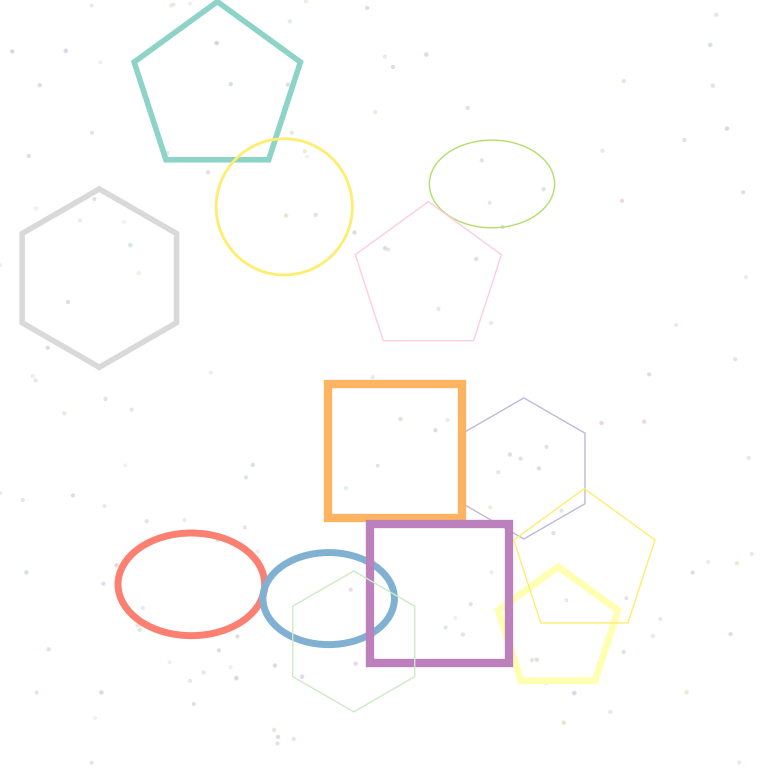[{"shape": "pentagon", "thickness": 2, "radius": 0.57, "center": [0.282, 0.884]}, {"shape": "pentagon", "thickness": 2.5, "radius": 0.41, "center": [0.725, 0.182]}, {"shape": "hexagon", "thickness": 0.5, "radius": 0.46, "center": [0.68, 0.392]}, {"shape": "oval", "thickness": 2.5, "radius": 0.48, "center": [0.248, 0.241]}, {"shape": "oval", "thickness": 2.5, "radius": 0.43, "center": [0.427, 0.223]}, {"shape": "square", "thickness": 3, "radius": 0.43, "center": [0.513, 0.414]}, {"shape": "oval", "thickness": 0.5, "radius": 0.41, "center": [0.639, 0.761]}, {"shape": "pentagon", "thickness": 0.5, "radius": 0.5, "center": [0.556, 0.638]}, {"shape": "hexagon", "thickness": 2, "radius": 0.58, "center": [0.129, 0.639]}, {"shape": "square", "thickness": 3, "radius": 0.45, "center": [0.571, 0.23]}, {"shape": "hexagon", "thickness": 0.5, "radius": 0.46, "center": [0.459, 0.167]}, {"shape": "pentagon", "thickness": 0.5, "radius": 0.48, "center": [0.759, 0.269]}, {"shape": "circle", "thickness": 1, "radius": 0.44, "center": [0.369, 0.731]}]